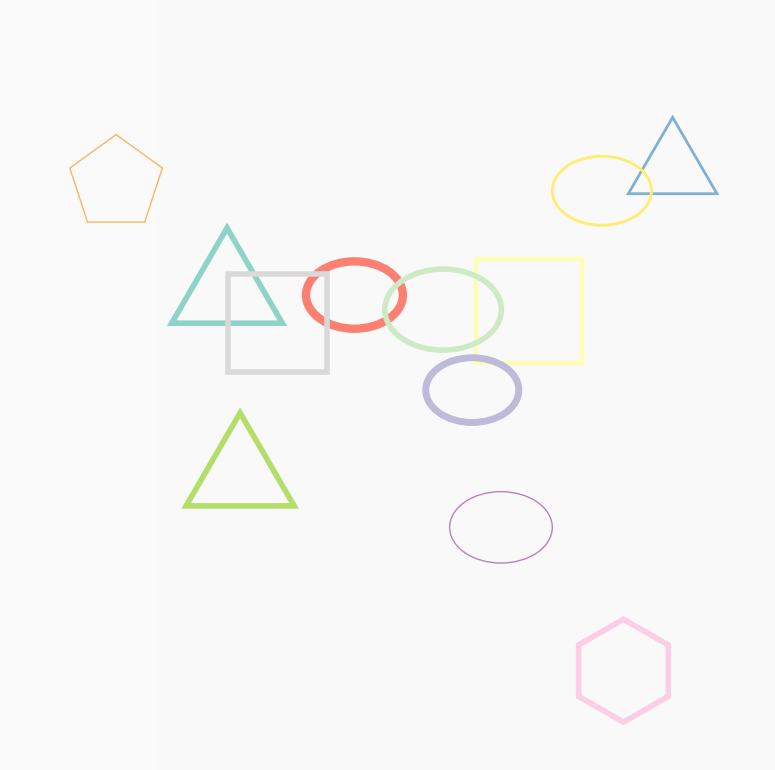[{"shape": "triangle", "thickness": 2, "radius": 0.41, "center": [0.293, 0.621]}, {"shape": "square", "thickness": 1.5, "radius": 0.34, "center": [0.683, 0.596]}, {"shape": "oval", "thickness": 2.5, "radius": 0.3, "center": [0.609, 0.493]}, {"shape": "oval", "thickness": 3, "radius": 0.31, "center": [0.457, 0.617]}, {"shape": "triangle", "thickness": 1, "radius": 0.33, "center": [0.868, 0.781]}, {"shape": "pentagon", "thickness": 0.5, "radius": 0.31, "center": [0.15, 0.762]}, {"shape": "triangle", "thickness": 2, "radius": 0.4, "center": [0.31, 0.383]}, {"shape": "hexagon", "thickness": 2, "radius": 0.33, "center": [0.804, 0.129]}, {"shape": "square", "thickness": 2, "radius": 0.32, "center": [0.358, 0.58]}, {"shape": "oval", "thickness": 0.5, "radius": 0.33, "center": [0.646, 0.315]}, {"shape": "oval", "thickness": 2, "radius": 0.38, "center": [0.572, 0.598]}, {"shape": "oval", "thickness": 1, "radius": 0.32, "center": [0.777, 0.752]}]